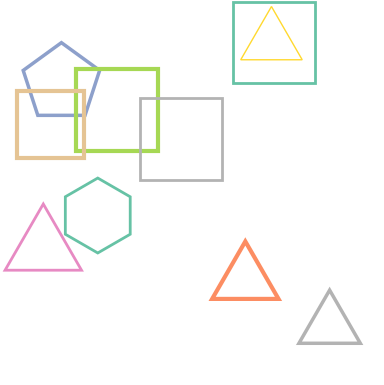[{"shape": "square", "thickness": 2, "radius": 0.53, "center": [0.712, 0.89]}, {"shape": "hexagon", "thickness": 2, "radius": 0.49, "center": [0.254, 0.44]}, {"shape": "triangle", "thickness": 3, "radius": 0.5, "center": [0.637, 0.273]}, {"shape": "pentagon", "thickness": 2.5, "radius": 0.52, "center": [0.16, 0.785]}, {"shape": "triangle", "thickness": 2, "radius": 0.57, "center": [0.112, 0.355]}, {"shape": "square", "thickness": 3, "radius": 0.53, "center": [0.303, 0.713]}, {"shape": "triangle", "thickness": 1, "radius": 0.46, "center": [0.705, 0.891]}, {"shape": "square", "thickness": 3, "radius": 0.44, "center": [0.131, 0.677]}, {"shape": "triangle", "thickness": 2.5, "radius": 0.46, "center": [0.856, 0.154]}, {"shape": "square", "thickness": 2, "radius": 0.53, "center": [0.469, 0.638]}]